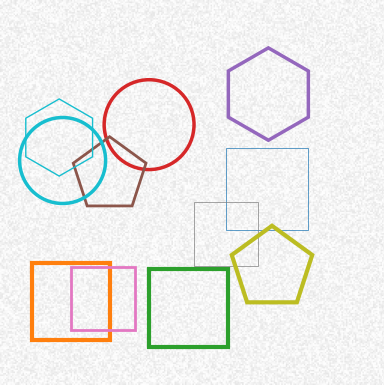[{"shape": "square", "thickness": 0.5, "radius": 0.54, "center": [0.694, 0.51]}, {"shape": "square", "thickness": 3, "radius": 0.5, "center": [0.184, 0.217]}, {"shape": "square", "thickness": 3, "radius": 0.51, "center": [0.489, 0.2]}, {"shape": "circle", "thickness": 2.5, "radius": 0.58, "center": [0.387, 0.676]}, {"shape": "hexagon", "thickness": 2.5, "radius": 0.6, "center": [0.697, 0.756]}, {"shape": "pentagon", "thickness": 2, "radius": 0.5, "center": [0.285, 0.546]}, {"shape": "square", "thickness": 2, "radius": 0.41, "center": [0.268, 0.225]}, {"shape": "square", "thickness": 0.5, "radius": 0.42, "center": [0.587, 0.393]}, {"shape": "pentagon", "thickness": 3, "radius": 0.55, "center": [0.706, 0.304]}, {"shape": "circle", "thickness": 2.5, "radius": 0.56, "center": [0.163, 0.583]}, {"shape": "hexagon", "thickness": 1, "radius": 0.5, "center": [0.154, 0.643]}]